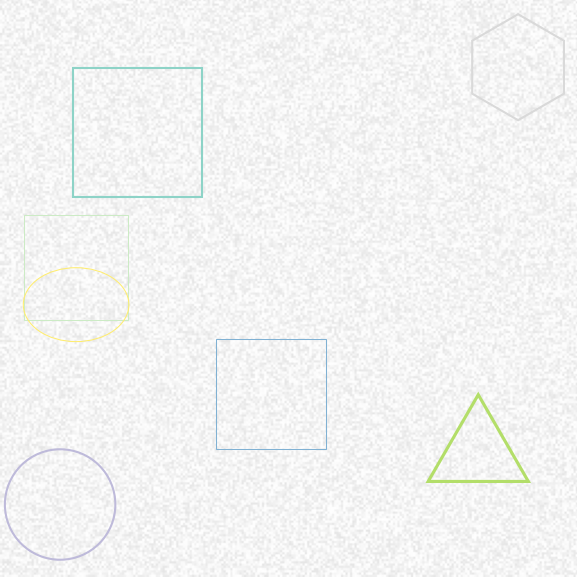[{"shape": "square", "thickness": 1, "radius": 0.56, "center": [0.239, 0.77]}, {"shape": "circle", "thickness": 1, "radius": 0.48, "center": [0.104, 0.126]}, {"shape": "square", "thickness": 0.5, "radius": 0.48, "center": [0.469, 0.317]}, {"shape": "triangle", "thickness": 1.5, "radius": 0.5, "center": [0.828, 0.216]}, {"shape": "hexagon", "thickness": 1, "radius": 0.46, "center": [0.897, 0.883]}, {"shape": "square", "thickness": 0.5, "radius": 0.45, "center": [0.132, 0.536]}, {"shape": "oval", "thickness": 0.5, "radius": 0.46, "center": [0.132, 0.472]}]